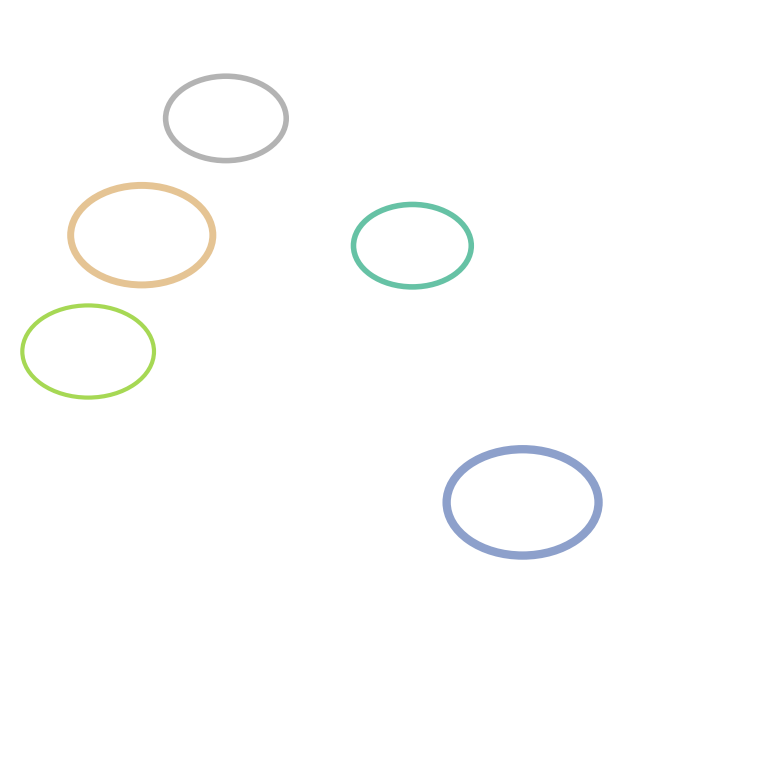[{"shape": "oval", "thickness": 2, "radius": 0.38, "center": [0.536, 0.681]}, {"shape": "oval", "thickness": 3, "radius": 0.49, "center": [0.679, 0.348]}, {"shape": "oval", "thickness": 1.5, "radius": 0.43, "center": [0.114, 0.544]}, {"shape": "oval", "thickness": 2.5, "radius": 0.46, "center": [0.184, 0.695]}, {"shape": "oval", "thickness": 2, "radius": 0.39, "center": [0.293, 0.846]}]